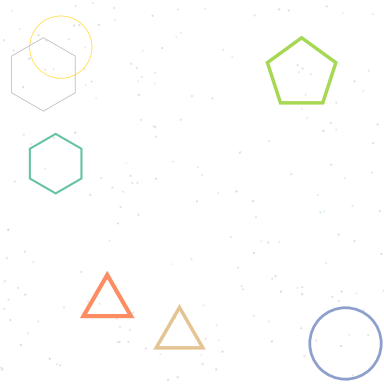[{"shape": "hexagon", "thickness": 1.5, "radius": 0.39, "center": [0.145, 0.575]}, {"shape": "triangle", "thickness": 3, "radius": 0.36, "center": [0.279, 0.215]}, {"shape": "circle", "thickness": 2, "radius": 0.46, "center": [0.897, 0.108]}, {"shape": "pentagon", "thickness": 2.5, "radius": 0.47, "center": [0.783, 0.808]}, {"shape": "circle", "thickness": 0.5, "radius": 0.4, "center": [0.158, 0.878]}, {"shape": "triangle", "thickness": 2.5, "radius": 0.35, "center": [0.466, 0.131]}, {"shape": "hexagon", "thickness": 0.5, "radius": 0.48, "center": [0.113, 0.807]}]